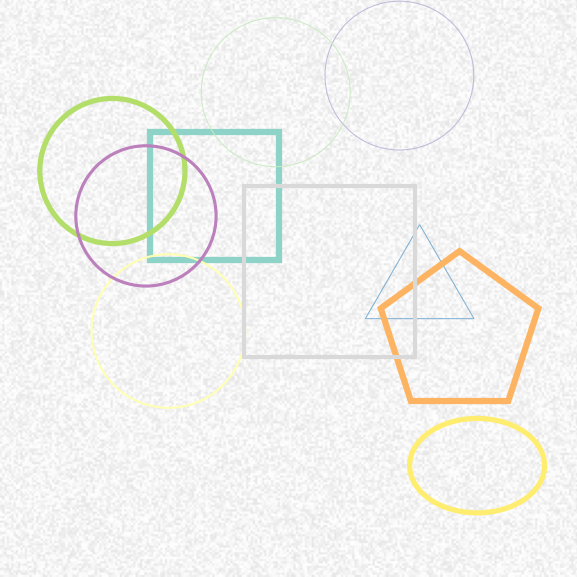[{"shape": "square", "thickness": 3, "radius": 0.56, "center": [0.371, 0.66]}, {"shape": "circle", "thickness": 1, "radius": 0.67, "center": [0.292, 0.426]}, {"shape": "circle", "thickness": 0.5, "radius": 0.64, "center": [0.692, 0.868]}, {"shape": "triangle", "thickness": 0.5, "radius": 0.54, "center": [0.727, 0.502]}, {"shape": "pentagon", "thickness": 3, "radius": 0.72, "center": [0.796, 0.421]}, {"shape": "circle", "thickness": 2.5, "radius": 0.63, "center": [0.195, 0.703]}, {"shape": "square", "thickness": 2, "radius": 0.74, "center": [0.57, 0.529]}, {"shape": "circle", "thickness": 1.5, "radius": 0.61, "center": [0.253, 0.625]}, {"shape": "circle", "thickness": 0.5, "radius": 0.64, "center": [0.477, 0.84]}, {"shape": "oval", "thickness": 2.5, "radius": 0.58, "center": [0.826, 0.193]}]